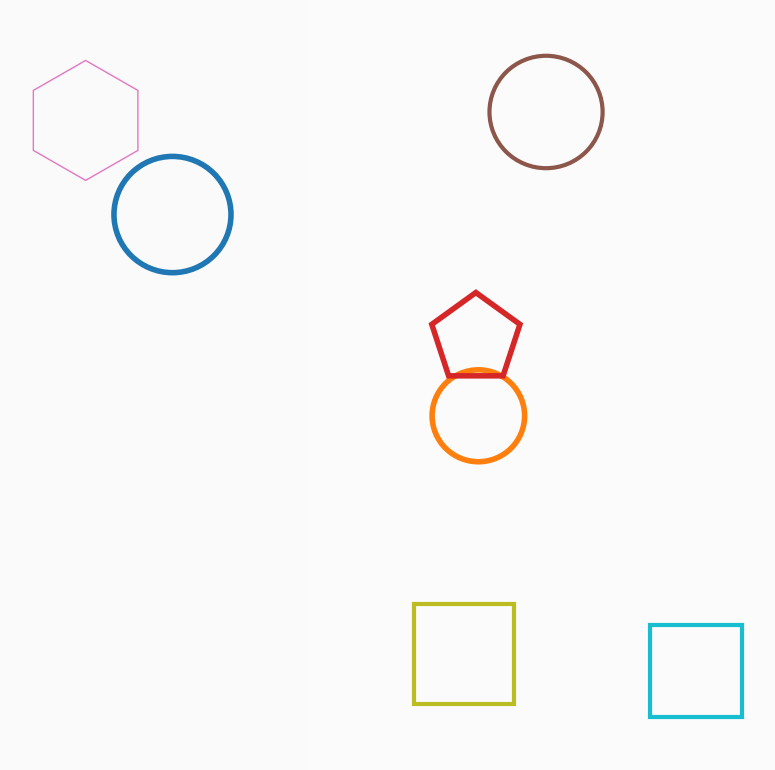[{"shape": "circle", "thickness": 2, "radius": 0.38, "center": [0.223, 0.721]}, {"shape": "circle", "thickness": 2, "radius": 0.3, "center": [0.617, 0.46]}, {"shape": "pentagon", "thickness": 2, "radius": 0.3, "center": [0.614, 0.56]}, {"shape": "circle", "thickness": 1.5, "radius": 0.36, "center": [0.705, 0.855]}, {"shape": "hexagon", "thickness": 0.5, "radius": 0.39, "center": [0.11, 0.844]}, {"shape": "square", "thickness": 1.5, "radius": 0.32, "center": [0.599, 0.151]}, {"shape": "square", "thickness": 1.5, "radius": 0.3, "center": [0.898, 0.128]}]